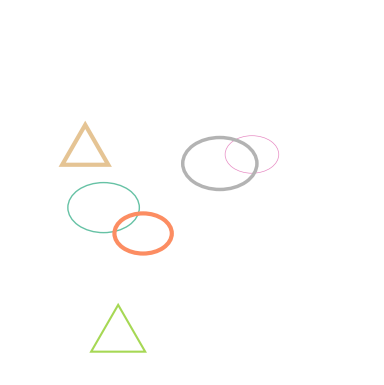[{"shape": "oval", "thickness": 1, "radius": 0.46, "center": [0.269, 0.461]}, {"shape": "oval", "thickness": 3, "radius": 0.37, "center": [0.372, 0.394]}, {"shape": "oval", "thickness": 0.5, "radius": 0.35, "center": [0.654, 0.599]}, {"shape": "triangle", "thickness": 1.5, "radius": 0.41, "center": [0.307, 0.127]}, {"shape": "triangle", "thickness": 3, "radius": 0.35, "center": [0.221, 0.607]}, {"shape": "oval", "thickness": 2.5, "radius": 0.48, "center": [0.571, 0.575]}]